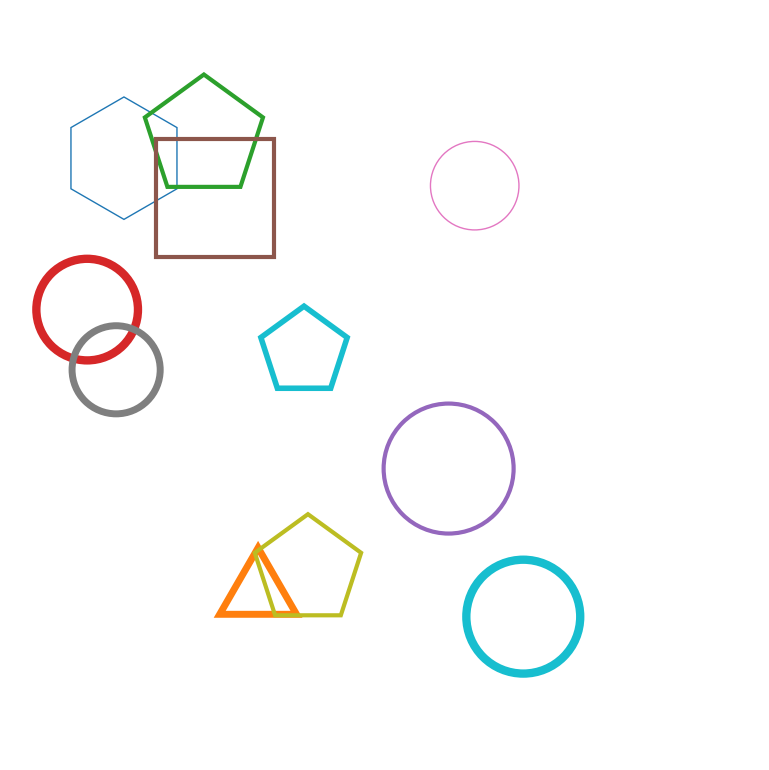[{"shape": "hexagon", "thickness": 0.5, "radius": 0.4, "center": [0.161, 0.795]}, {"shape": "triangle", "thickness": 2.5, "radius": 0.29, "center": [0.335, 0.231]}, {"shape": "pentagon", "thickness": 1.5, "radius": 0.4, "center": [0.265, 0.823]}, {"shape": "circle", "thickness": 3, "radius": 0.33, "center": [0.113, 0.598]}, {"shape": "circle", "thickness": 1.5, "radius": 0.42, "center": [0.583, 0.391]}, {"shape": "square", "thickness": 1.5, "radius": 0.38, "center": [0.279, 0.743]}, {"shape": "circle", "thickness": 0.5, "radius": 0.29, "center": [0.617, 0.759]}, {"shape": "circle", "thickness": 2.5, "radius": 0.29, "center": [0.151, 0.52]}, {"shape": "pentagon", "thickness": 1.5, "radius": 0.36, "center": [0.4, 0.26]}, {"shape": "pentagon", "thickness": 2, "radius": 0.29, "center": [0.395, 0.543]}, {"shape": "circle", "thickness": 3, "radius": 0.37, "center": [0.68, 0.199]}]